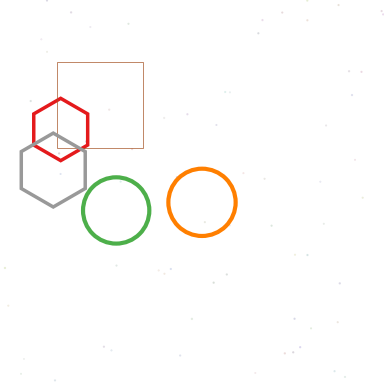[{"shape": "hexagon", "thickness": 2.5, "radius": 0.4, "center": [0.158, 0.664]}, {"shape": "circle", "thickness": 3, "radius": 0.43, "center": [0.302, 0.453]}, {"shape": "circle", "thickness": 3, "radius": 0.44, "center": [0.525, 0.474]}, {"shape": "square", "thickness": 0.5, "radius": 0.56, "center": [0.26, 0.727]}, {"shape": "hexagon", "thickness": 2.5, "radius": 0.48, "center": [0.138, 0.558]}]